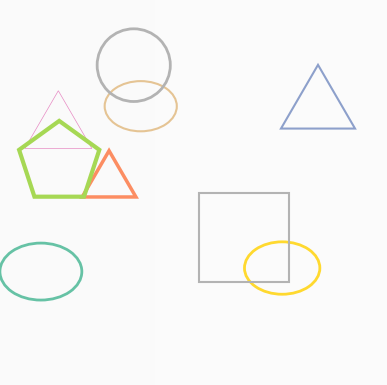[{"shape": "oval", "thickness": 2, "radius": 0.53, "center": [0.105, 0.295]}, {"shape": "triangle", "thickness": 2.5, "radius": 0.4, "center": [0.281, 0.528]}, {"shape": "triangle", "thickness": 1.5, "radius": 0.55, "center": [0.821, 0.721]}, {"shape": "triangle", "thickness": 0.5, "radius": 0.5, "center": [0.15, 0.664]}, {"shape": "pentagon", "thickness": 3, "radius": 0.54, "center": [0.153, 0.577]}, {"shape": "oval", "thickness": 2, "radius": 0.49, "center": [0.728, 0.304]}, {"shape": "oval", "thickness": 1.5, "radius": 0.47, "center": [0.363, 0.724]}, {"shape": "square", "thickness": 1.5, "radius": 0.58, "center": [0.629, 0.384]}, {"shape": "circle", "thickness": 2, "radius": 0.47, "center": [0.345, 0.831]}]